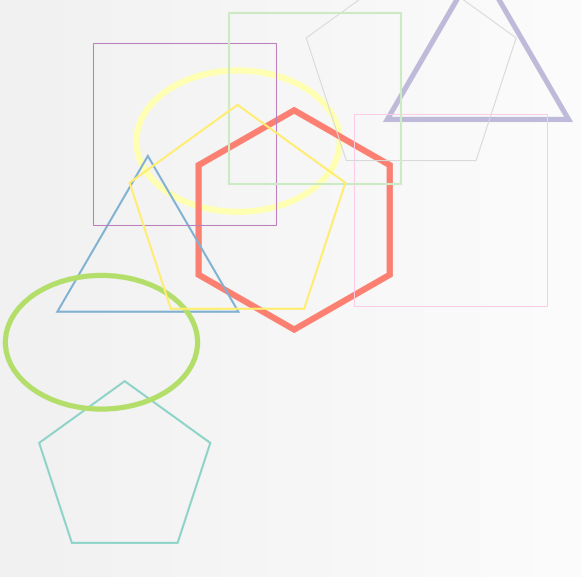[{"shape": "pentagon", "thickness": 1, "radius": 0.77, "center": [0.215, 0.184]}, {"shape": "oval", "thickness": 3, "radius": 0.87, "center": [0.41, 0.755]}, {"shape": "triangle", "thickness": 2.5, "radius": 0.9, "center": [0.822, 0.882]}, {"shape": "hexagon", "thickness": 3, "radius": 0.95, "center": [0.506, 0.618]}, {"shape": "triangle", "thickness": 1, "radius": 0.9, "center": [0.254, 0.549]}, {"shape": "oval", "thickness": 2.5, "radius": 0.83, "center": [0.175, 0.406]}, {"shape": "square", "thickness": 0.5, "radius": 0.83, "center": [0.775, 0.635]}, {"shape": "pentagon", "thickness": 0.5, "radius": 0.95, "center": [0.707, 0.875]}, {"shape": "square", "thickness": 0.5, "radius": 0.79, "center": [0.317, 0.767]}, {"shape": "square", "thickness": 1, "radius": 0.74, "center": [0.542, 0.828]}, {"shape": "pentagon", "thickness": 1, "radius": 0.98, "center": [0.409, 0.622]}]